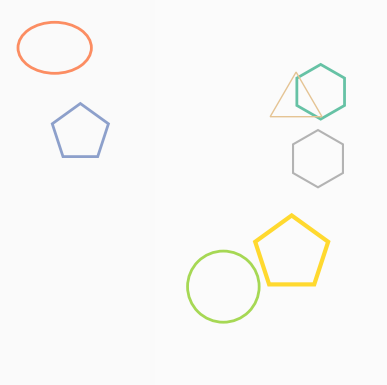[{"shape": "hexagon", "thickness": 2, "radius": 0.36, "center": [0.828, 0.762]}, {"shape": "oval", "thickness": 2, "radius": 0.47, "center": [0.141, 0.876]}, {"shape": "pentagon", "thickness": 2, "radius": 0.38, "center": [0.207, 0.655]}, {"shape": "circle", "thickness": 2, "radius": 0.46, "center": [0.576, 0.255]}, {"shape": "pentagon", "thickness": 3, "radius": 0.49, "center": [0.753, 0.341]}, {"shape": "triangle", "thickness": 1, "radius": 0.39, "center": [0.764, 0.736]}, {"shape": "hexagon", "thickness": 1.5, "radius": 0.37, "center": [0.821, 0.588]}]